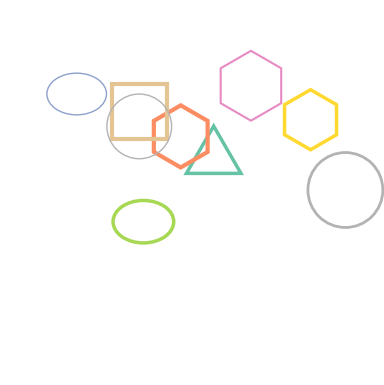[{"shape": "triangle", "thickness": 2.5, "radius": 0.41, "center": [0.555, 0.591]}, {"shape": "hexagon", "thickness": 3, "radius": 0.4, "center": [0.469, 0.646]}, {"shape": "oval", "thickness": 1, "radius": 0.39, "center": [0.199, 0.756]}, {"shape": "hexagon", "thickness": 1.5, "radius": 0.45, "center": [0.652, 0.777]}, {"shape": "oval", "thickness": 2.5, "radius": 0.39, "center": [0.372, 0.424]}, {"shape": "hexagon", "thickness": 2.5, "radius": 0.39, "center": [0.807, 0.689]}, {"shape": "square", "thickness": 3, "radius": 0.35, "center": [0.363, 0.71]}, {"shape": "circle", "thickness": 2, "radius": 0.49, "center": [0.897, 0.506]}, {"shape": "circle", "thickness": 1, "radius": 0.42, "center": [0.362, 0.672]}]